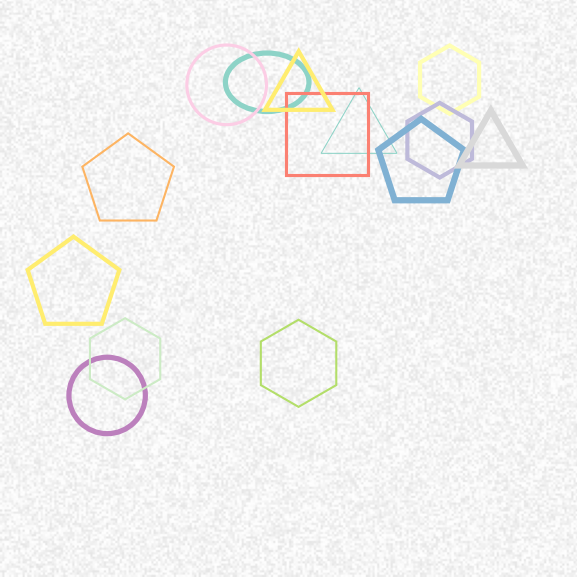[{"shape": "triangle", "thickness": 0.5, "radius": 0.38, "center": [0.622, 0.772]}, {"shape": "oval", "thickness": 2.5, "radius": 0.36, "center": [0.463, 0.857]}, {"shape": "hexagon", "thickness": 2, "radius": 0.3, "center": [0.778, 0.861]}, {"shape": "hexagon", "thickness": 2, "radius": 0.32, "center": [0.761, 0.756]}, {"shape": "square", "thickness": 1.5, "radius": 0.35, "center": [0.565, 0.767]}, {"shape": "pentagon", "thickness": 3, "radius": 0.39, "center": [0.729, 0.715]}, {"shape": "pentagon", "thickness": 1, "radius": 0.42, "center": [0.222, 0.685]}, {"shape": "hexagon", "thickness": 1, "radius": 0.38, "center": [0.517, 0.37]}, {"shape": "circle", "thickness": 1.5, "radius": 0.34, "center": [0.392, 0.852]}, {"shape": "triangle", "thickness": 3, "radius": 0.32, "center": [0.85, 0.744]}, {"shape": "circle", "thickness": 2.5, "radius": 0.33, "center": [0.186, 0.314]}, {"shape": "hexagon", "thickness": 1, "radius": 0.35, "center": [0.217, 0.378]}, {"shape": "triangle", "thickness": 2, "radius": 0.34, "center": [0.517, 0.843]}, {"shape": "pentagon", "thickness": 2, "radius": 0.42, "center": [0.127, 0.506]}]